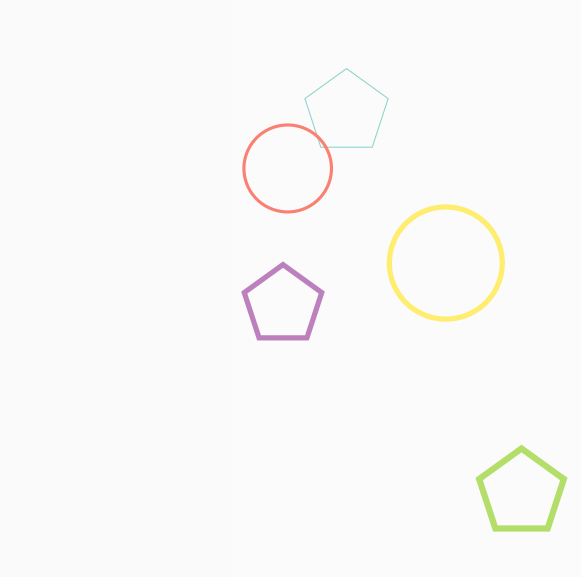[{"shape": "pentagon", "thickness": 0.5, "radius": 0.38, "center": [0.596, 0.805]}, {"shape": "circle", "thickness": 1.5, "radius": 0.38, "center": [0.495, 0.707]}, {"shape": "pentagon", "thickness": 3, "radius": 0.38, "center": [0.897, 0.146]}, {"shape": "pentagon", "thickness": 2.5, "radius": 0.35, "center": [0.487, 0.471]}, {"shape": "circle", "thickness": 2.5, "radius": 0.49, "center": [0.767, 0.544]}]